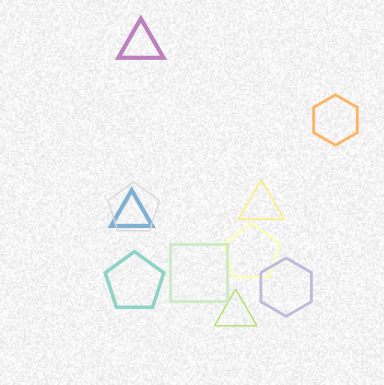[{"shape": "pentagon", "thickness": 2.5, "radius": 0.4, "center": [0.349, 0.267]}, {"shape": "pentagon", "thickness": 1.5, "radius": 0.39, "center": [0.654, 0.342]}, {"shape": "hexagon", "thickness": 2, "radius": 0.38, "center": [0.743, 0.254]}, {"shape": "triangle", "thickness": 3, "radius": 0.31, "center": [0.342, 0.444]}, {"shape": "hexagon", "thickness": 2, "radius": 0.33, "center": [0.871, 0.688]}, {"shape": "triangle", "thickness": 1, "radius": 0.32, "center": [0.612, 0.185]}, {"shape": "pentagon", "thickness": 1, "radius": 0.35, "center": [0.347, 0.457]}, {"shape": "triangle", "thickness": 3, "radius": 0.34, "center": [0.366, 0.884]}, {"shape": "square", "thickness": 2, "radius": 0.37, "center": [0.515, 0.292]}, {"shape": "triangle", "thickness": 1, "radius": 0.34, "center": [0.679, 0.465]}]